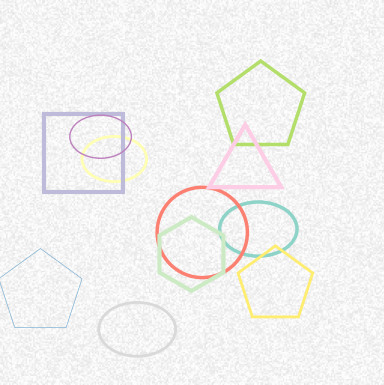[{"shape": "oval", "thickness": 2.5, "radius": 0.5, "center": [0.671, 0.405]}, {"shape": "oval", "thickness": 2, "radius": 0.42, "center": [0.297, 0.587]}, {"shape": "square", "thickness": 3, "radius": 0.51, "center": [0.216, 0.602]}, {"shape": "circle", "thickness": 2.5, "radius": 0.59, "center": [0.525, 0.396]}, {"shape": "pentagon", "thickness": 0.5, "radius": 0.57, "center": [0.105, 0.241]}, {"shape": "pentagon", "thickness": 2.5, "radius": 0.6, "center": [0.677, 0.722]}, {"shape": "triangle", "thickness": 3, "radius": 0.54, "center": [0.637, 0.568]}, {"shape": "oval", "thickness": 2, "radius": 0.5, "center": [0.356, 0.145]}, {"shape": "oval", "thickness": 1, "radius": 0.4, "center": [0.261, 0.645]}, {"shape": "hexagon", "thickness": 3, "radius": 0.48, "center": [0.497, 0.34]}, {"shape": "pentagon", "thickness": 2, "radius": 0.51, "center": [0.715, 0.259]}]